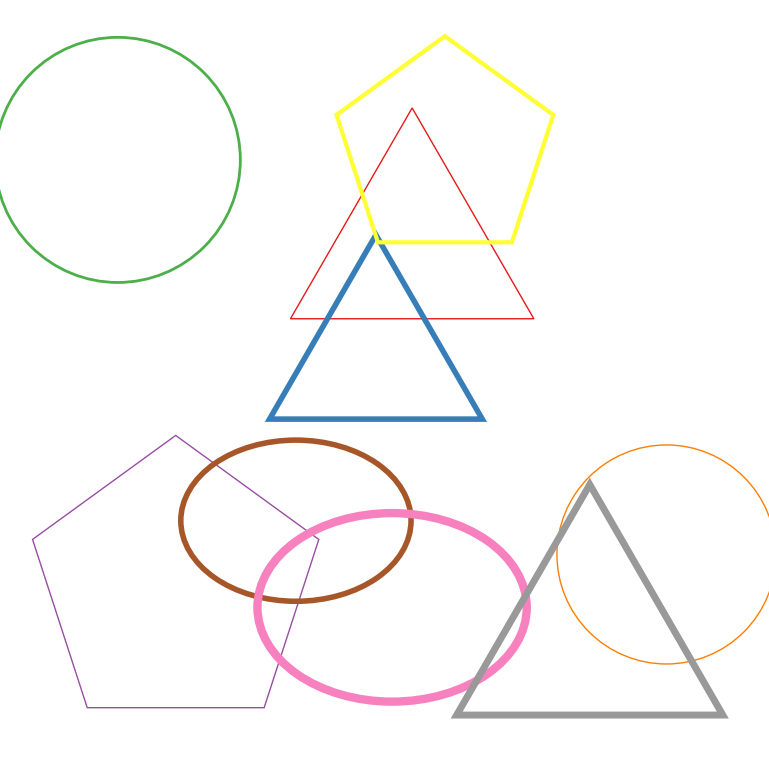[{"shape": "triangle", "thickness": 0.5, "radius": 0.91, "center": [0.535, 0.677]}, {"shape": "triangle", "thickness": 2, "radius": 0.8, "center": [0.488, 0.535]}, {"shape": "circle", "thickness": 1, "radius": 0.8, "center": [0.153, 0.792]}, {"shape": "pentagon", "thickness": 0.5, "radius": 0.98, "center": [0.228, 0.239]}, {"shape": "circle", "thickness": 0.5, "radius": 0.71, "center": [0.866, 0.28]}, {"shape": "pentagon", "thickness": 1.5, "radius": 0.74, "center": [0.578, 0.805]}, {"shape": "oval", "thickness": 2, "radius": 0.75, "center": [0.384, 0.324]}, {"shape": "oval", "thickness": 3, "radius": 0.87, "center": [0.509, 0.211]}, {"shape": "triangle", "thickness": 2.5, "radius": 1.0, "center": [0.766, 0.171]}]